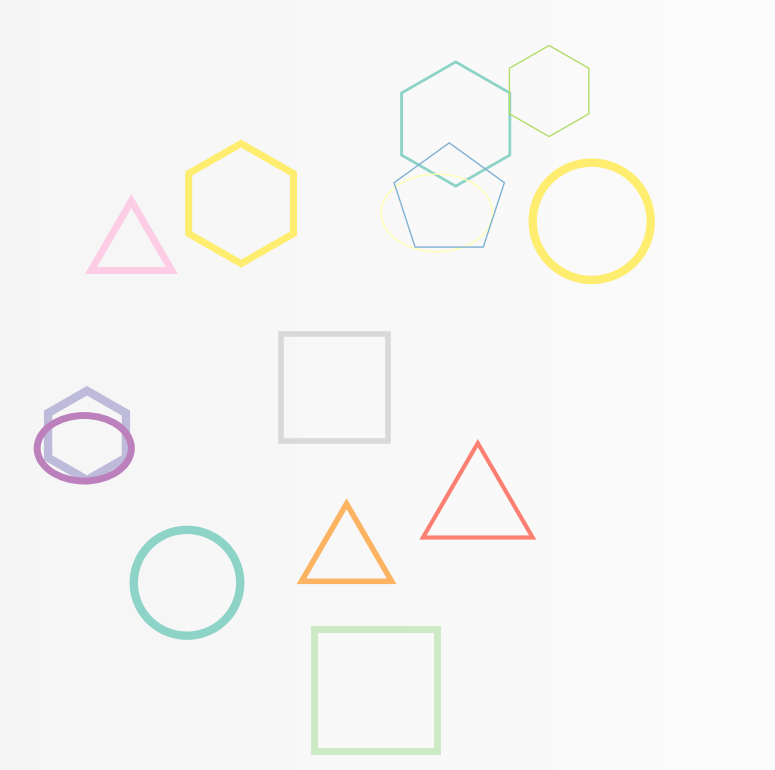[{"shape": "circle", "thickness": 3, "radius": 0.34, "center": [0.241, 0.243]}, {"shape": "hexagon", "thickness": 1, "radius": 0.4, "center": [0.588, 0.839]}, {"shape": "oval", "thickness": 0.5, "radius": 0.36, "center": [0.564, 0.724]}, {"shape": "hexagon", "thickness": 3, "radius": 0.29, "center": [0.112, 0.435]}, {"shape": "triangle", "thickness": 1.5, "radius": 0.41, "center": [0.617, 0.343]}, {"shape": "pentagon", "thickness": 0.5, "radius": 0.37, "center": [0.58, 0.74]}, {"shape": "triangle", "thickness": 2, "radius": 0.34, "center": [0.447, 0.279]}, {"shape": "hexagon", "thickness": 0.5, "radius": 0.3, "center": [0.709, 0.882]}, {"shape": "triangle", "thickness": 2.5, "radius": 0.3, "center": [0.17, 0.679]}, {"shape": "square", "thickness": 2, "radius": 0.35, "center": [0.432, 0.496]}, {"shape": "oval", "thickness": 2.5, "radius": 0.3, "center": [0.109, 0.418]}, {"shape": "square", "thickness": 2.5, "radius": 0.4, "center": [0.485, 0.104]}, {"shape": "circle", "thickness": 3, "radius": 0.38, "center": [0.764, 0.713]}, {"shape": "hexagon", "thickness": 2.5, "radius": 0.39, "center": [0.311, 0.736]}]